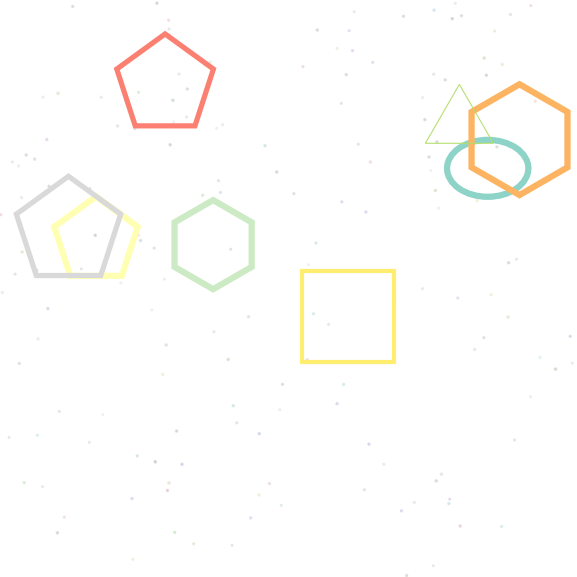[{"shape": "oval", "thickness": 3, "radius": 0.35, "center": [0.845, 0.708]}, {"shape": "pentagon", "thickness": 3, "radius": 0.38, "center": [0.166, 0.583]}, {"shape": "pentagon", "thickness": 2.5, "radius": 0.44, "center": [0.286, 0.852]}, {"shape": "hexagon", "thickness": 3, "radius": 0.48, "center": [0.9, 0.757]}, {"shape": "triangle", "thickness": 0.5, "radius": 0.34, "center": [0.795, 0.785]}, {"shape": "pentagon", "thickness": 2.5, "radius": 0.47, "center": [0.119, 0.599]}, {"shape": "hexagon", "thickness": 3, "radius": 0.39, "center": [0.369, 0.575]}, {"shape": "square", "thickness": 2, "radius": 0.4, "center": [0.603, 0.451]}]